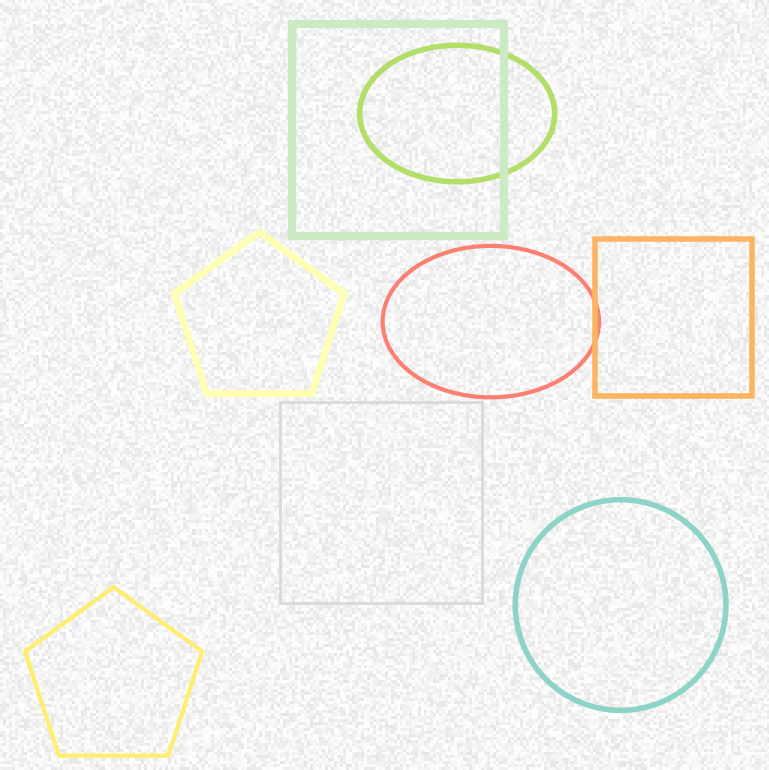[{"shape": "circle", "thickness": 2, "radius": 0.68, "center": [0.806, 0.214]}, {"shape": "pentagon", "thickness": 2.5, "radius": 0.58, "center": [0.337, 0.583]}, {"shape": "oval", "thickness": 1.5, "radius": 0.7, "center": [0.637, 0.582]}, {"shape": "square", "thickness": 2, "radius": 0.51, "center": [0.875, 0.587]}, {"shape": "oval", "thickness": 2, "radius": 0.63, "center": [0.594, 0.853]}, {"shape": "square", "thickness": 1, "radius": 0.65, "center": [0.494, 0.347]}, {"shape": "square", "thickness": 3, "radius": 0.69, "center": [0.517, 0.831]}, {"shape": "pentagon", "thickness": 1.5, "radius": 0.6, "center": [0.148, 0.117]}]